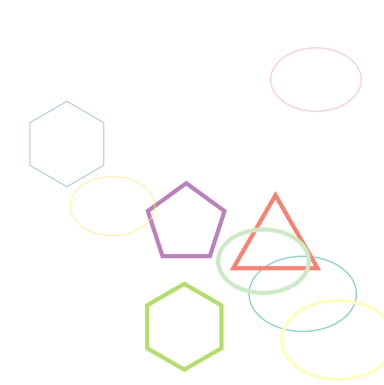[{"shape": "oval", "thickness": 1, "radius": 0.7, "center": [0.786, 0.237]}, {"shape": "oval", "thickness": 2, "radius": 0.73, "center": [0.878, 0.117]}, {"shape": "triangle", "thickness": 3, "radius": 0.63, "center": [0.715, 0.367]}, {"shape": "hexagon", "thickness": 0.5, "radius": 0.55, "center": [0.174, 0.626]}, {"shape": "hexagon", "thickness": 3, "radius": 0.56, "center": [0.479, 0.151]}, {"shape": "oval", "thickness": 1, "radius": 0.59, "center": [0.821, 0.793]}, {"shape": "pentagon", "thickness": 3, "radius": 0.52, "center": [0.484, 0.419]}, {"shape": "oval", "thickness": 3, "radius": 0.59, "center": [0.684, 0.322]}, {"shape": "oval", "thickness": 0.5, "radius": 0.55, "center": [0.292, 0.465]}]